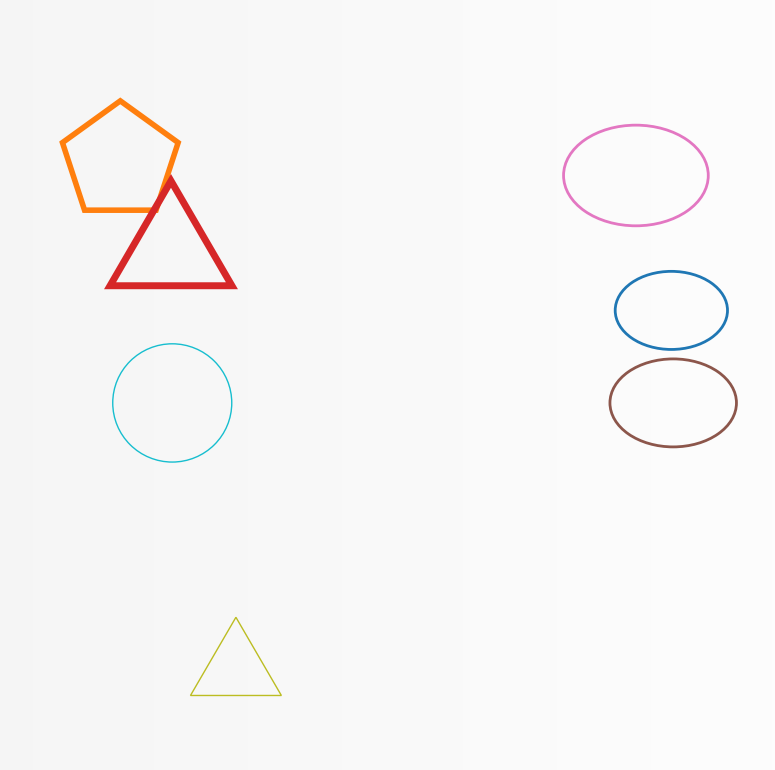[{"shape": "oval", "thickness": 1, "radius": 0.36, "center": [0.866, 0.597]}, {"shape": "pentagon", "thickness": 2, "radius": 0.39, "center": [0.155, 0.791]}, {"shape": "triangle", "thickness": 2.5, "radius": 0.45, "center": [0.221, 0.674]}, {"shape": "oval", "thickness": 1, "radius": 0.41, "center": [0.869, 0.477]}, {"shape": "oval", "thickness": 1, "radius": 0.47, "center": [0.821, 0.772]}, {"shape": "triangle", "thickness": 0.5, "radius": 0.34, "center": [0.304, 0.131]}, {"shape": "circle", "thickness": 0.5, "radius": 0.38, "center": [0.222, 0.477]}]